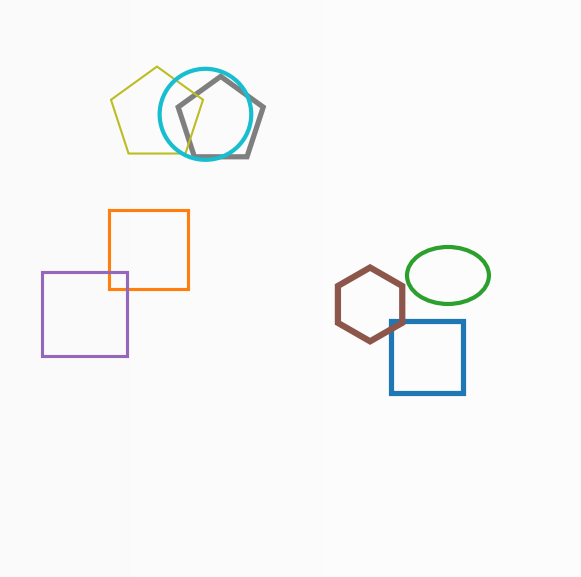[{"shape": "square", "thickness": 2.5, "radius": 0.31, "center": [0.734, 0.381]}, {"shape": "square", "thickness": 1.5, "radius": 0.34, "center": [0.256, 0.567]}, {"shape": "oval", "thickness": 2, "radius": 0.35, "center": [0.771, 0.522]}, {"shape": "square", "thickness": 1.5, "radius": 0.36, "center": [0.146, 0.456]}, {"shape": "hexagon", "thickness": 3, "radius": 0.32, "center": [0.637, 0.472]}, {"shape": "pentagon", "thickness": 2.5, "radius": 0.38, "center": [0.38, 0.79]}, {"shape": "pentagon", "thickness": 1, "radius": 0.42, "center": [0.27, 0.801]}, {"shape": "circle", "thickness": 2, "radius": 0.39, "center": [0.353, 0.801]}]